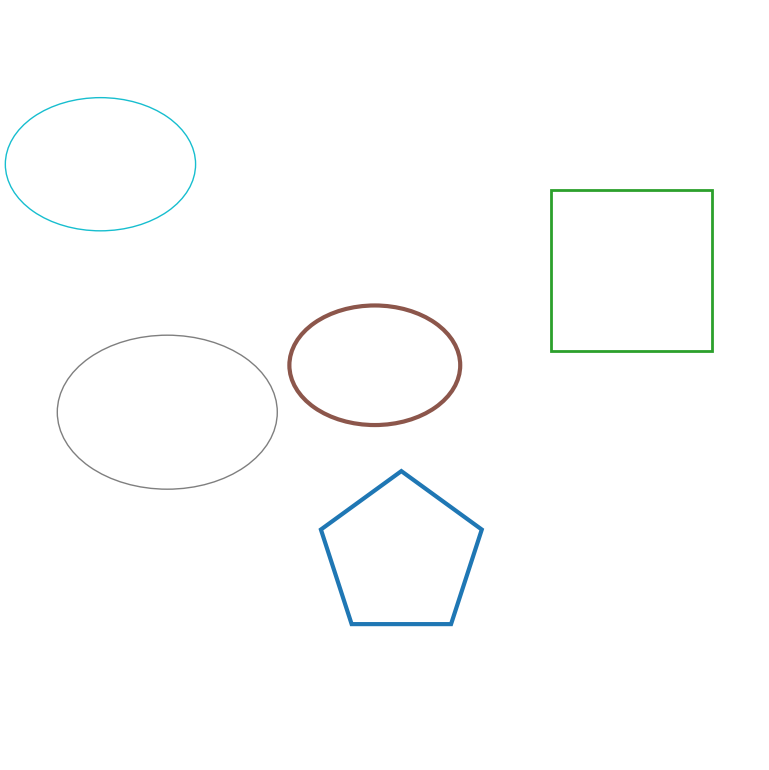[{"shape": "pentagon", "thickness": 1.5, "radius": 0.55, "center": [0.521, 0.278]}, {"shape": "square", "thickness": 1, "radius": 0.52, "center": [0.82, 0.649]}, {"shape": "oval", "thickness": 1.5, "radius": 0.55, "center": [0.487, 0.526]}, {"shape": "oval", "thickness": 0.5, "radius": 0.71, "center": [0.217, 0.465]}, {"shape": "oval", "thickness": 0.5, "radius": 0.62, "center": [0.13, 0.787]}]